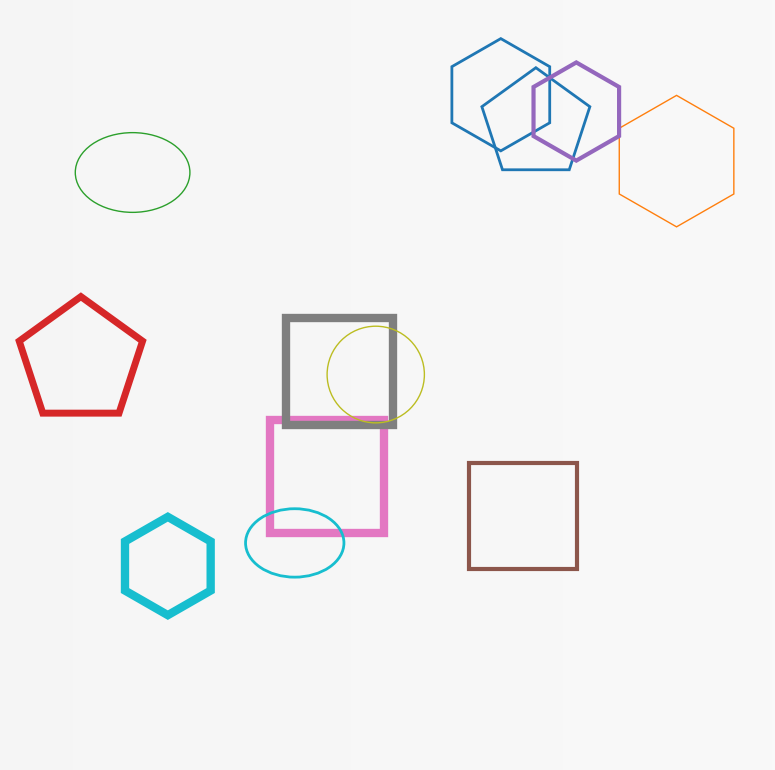[{"shape": "hexagon", "thickness": 1, "radius": 0.36, "center": [0.646, 0.877]}, {"shape": "pentagon", "thickness": 1, "radius": 0.37, "center": [0.691, 0.839]}, {"shape": "hexagon", "thickness": 0.5, "radius": 0.43, "center": [0.873, 0.791]}, {"shape": "oval", "thickness": 0.5, "radius": 0.37, "center": [0.171, 0.776]}, {"shape": "pentagon", "thickness": 2.5, "radius": 0.42, "center": [0.104, 0.531]}, {"shape": "hexagon", "thickness": 1.5, "radius": 0.32, "center": [0.744, 0.855]}, {"shape": "square", "thickness": 1.5, "radius": 0.35, "center": [0.675, 0.33]}, {"shape": "square", "thickness": 3, "radius": 0.37, "center": [0.422, 0.381]}, {"shape": "square", "thickness": 3, "radius": 0.35, "center": [0.438, 0.517]}, {"shape": "circle", "thickness": 0.5, "radius": 0.31, "center": [0.485, 0.514]}, {"shape": "oval", "thickness": 1, "radius": 0.32, "center": [0.38, 0.295]}, {"shape": "hexagon", "thickness": 3, "radius": 0.32, "center": [0.217, 0.265]}]